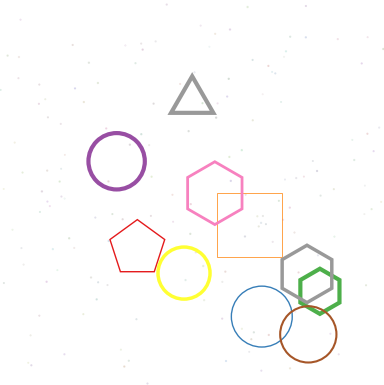[{"shape": "pentagon", "thickness": 1, "radius": 0.37, "center": [0.357, 0.355]}, {"shape": "circle", "thickness": 1, "radius": 0.4, "center": [0.68, 0.178]}, {"shape": "hexagon", "thickness": 3, "radius": 0.29, "center": [0.831, 0.243]}, {"shape": "circle", "thickness": 3, "radius": 0.37, "center": [0.303, 0.581]}, {"shape": "square", "thickness": 0.5, "radius": 0.42, "center": [0.647, 0.415]}, {"shape": "circle", "thickness": 2.5, "radius": 0.34, "center": [0.478, 0.291]}, {"shape": "circle", "thickness": 1.5, "radius": 0.37, "center": [0.801, 0.132]}, {"shape": "hexagon", "thickness": 2, "radius": 0.41, "center": [0.558, 0.498]}, {"shape": "triangle", "thickness": 3, "radius": 0.32, "center": [0.499, 0.739]}, {"shape": "hexagon", "thickness": 2.5, "radius": 0.37, "center": [0.797, 0.288]}]